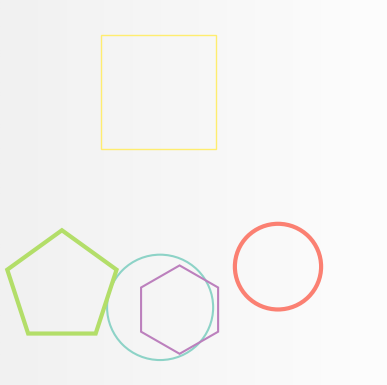[{"shape": "circle", "thickness": 1.5, "radius": 0.68, "center": [0.413, 0.202]}, {"shape": "circle", "thickness": 3, "radius": 0.56, "center": [0.717, 0.307]}, {"shape": "pentagon", "thickness": 3, "radius": 0.74, "center": [0.16, 0.254]}, {"shape": "hexagon", "thickness": 1.5, "radius": 0.57, "center": [0.463, 0.196]}, {"shape": "square", "thickness": 1, "radius": 0.74, "center": [0.409, 0.761]}]